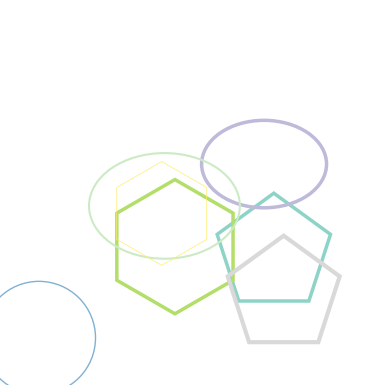[{"shape": "pentagon", "thickness": 2.5, "radius": 0.77, "center": [0.711, 0.343]}, {"shape": "oval", "thickness": 2.5, "radius": 0.81, "center": [0.686, 0.574]}, {"shape": "circle", "thickness": 1, "radius": 0.73, "center": [0.101, 0.122]}, {"shape": "hexagon", "thickness": 2.5, "radius": 0.87, "center": [0.454, 0.359]}, {"shape": "pentagon", "thickness": 3, "radius": 0.76, "center": [0.737, 0.235]}, {"shape": "oval", "thickness": 1.5, "radius": 0.98, "center": [0.427, 0.465]}, {"shape": "hexagon", "thickness": 0.5, "radius": 0.67, "center": [0.42, 0.446]}]